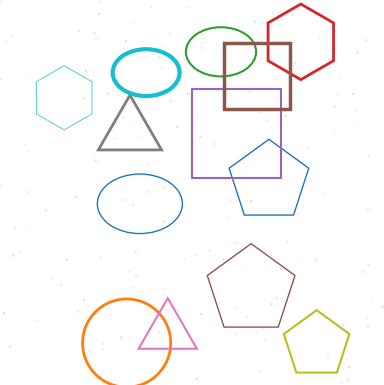[{"shape": "oval", "thickness": 1, "radius": 0.55, "center": [0.363, 0.471]}, {"shape": "pentagon", "thickness": 1, "radius": 0.54, "center": [0.699, 0.529]}, {"shape": "circle", "thickness": 2, "radius": 0.57, "center": [0.329, 0.109]}, {"shape": "oval", "thickness": 1.5, "radius": 0.46, "center": [0.574, 0.865]}, {"shape": "hexagon", "thickness": 2, "radius": 0.49, "center": [0.781, 0.891]}, {"shape": "square", "thickness": 1.5, "radius": 0.58, "center": [0.615, 0.654]}, {"shape": "pentagon", "thickness": 1, "radius": 0.6, "center": [0.652, 0.247]}, {"shape": "square", "thickness": 2.5, "radius": 0.43, "center": [0.668, 0.802]}, {"shape": "triangle", "thickness": 1.5, "radius": 0.44, "center": [0.436, 0.138]}, {"shape": "triangle", "thickness": 2, "radius": 0.47, "center": [0.338, 0.658]}, {"shape": "pentagon", "thickness": 1.5, "radius": 0.45, "center": [0.822, 0.105]}, {"shape": "oval", "thickness": 3, "radius": 0.43, "center": [0.38, 0.811]}, {"shape": "hexagon", "thickness": 0.5, "radius": 0.42, "center": [0.167, 0.746]}]